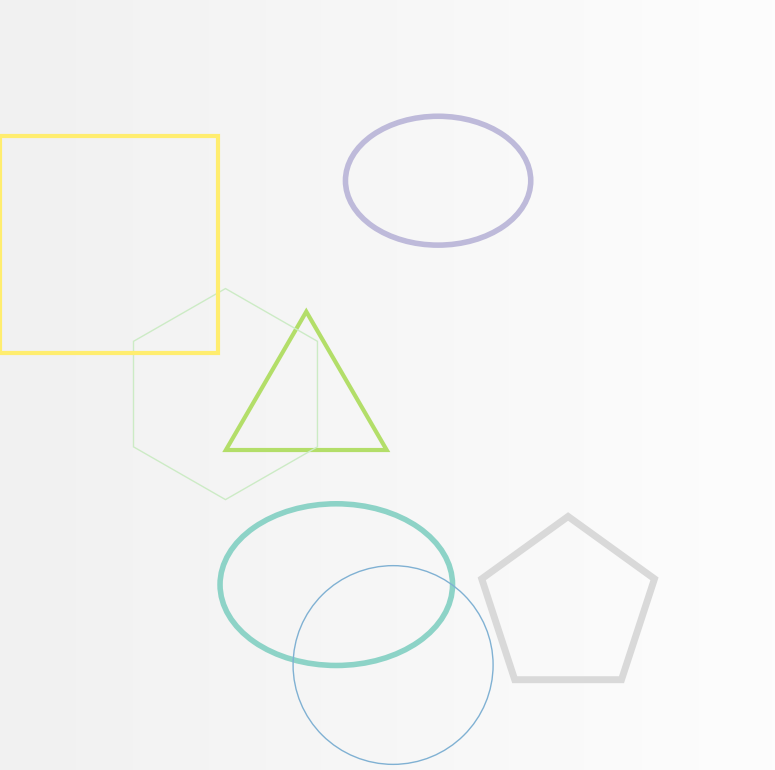[{"shape": "oval", "thickness": 2, "radius": 0.75, "center": [0.434, 0.241]}, {"shape": "oval", "thickness": 2, "radius": 0.6, "center": [0.565, 0.765]}, {"shape": "circle", "thickness": 0.5, "radius": 0.65, "center": [0.507, 0.136]}, {"shape": "triangle", "thickness": 1.5, "radius": 0.6, "center": [0.395, 0.475]}, {"shape": "pentagon", "thickness": 2.5, "radius": 0.59, "center": [0.733, 0.212]}, {"shape": "hexagon", "thickness": 0.5, "radius": 0.69, "center": [0.291, 0.488]}, {"shape": "square", "thickness": 1.5, "radius": 0.7, "center": [0.141, 0.683]}]